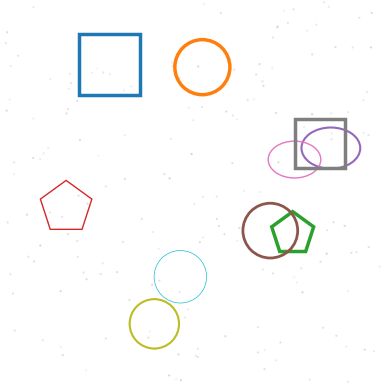[{"shape": "square", "thickness": 2.5, "radius": 0.4, "center": [0.285, 0.833]}, {"shape": "circle", "thickness": 2.5, "radius": 0.36, "center": [0.526, 0.826]}, {"shape": "pentagon", "thickness": 2.5, "radius": 0.29, "center": [0.76, 0.393]}, {"shape": "pentagon", "thickness": 1, "radius": 0.35, "center": [0.172, 0.461]}, {"shape": "oval", "thickness": 1.5, "radius": 0.38, "center": [0.859, 0.615]}, {"shape": "circle", "thickness": 2, "radius": 0.36, "center": [0.702, 0.401]}, {"shape": "oval", "thickness": 1, "radius": 0.34, "center": [0.765, 0.586]}, {"shape": "square", "thickness": 2.5, "radius": 0.32, "center": [0.831, 0.627]}, {"shape": "circle", "thickness": 1.5, "radius": 0.32, "center": [0.401, 0.159]}, {"shape": "circle", "thickness": 0.5, "radius": 0.34, "center": [0.468, 0.281]}]